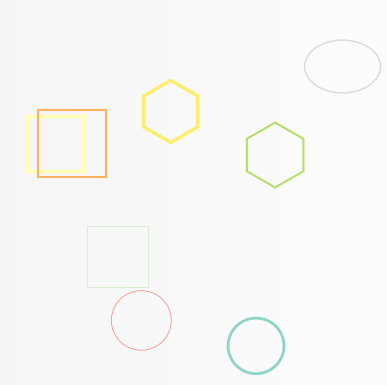[{"shape": "circle", "thickness": 2, "radius": 0.36, "center": [0.661, 0.102]}, {"shape": "square", "thickness": 2.5, "radius": 0.36, "center": [0.142, 0.627]}, {"shape": "circle", "thickness": 0.5, "radius": 0.39, "center": [0.365, 0.168]}, {"shape": "square", "thickness": 1.5, "radius": 0.44, "center": [0.186, 0.627]}, {"shape": "hexagon", "thickness": 1.5, "radius": 0.42, "center": [0.71, 0.597]}, {"shape": "oval", "thickness": 1, "radius": 0.49, "center": [0.884, 0.827]}, {"shape": "square", "thickness": 0.5, "radius": 0.4, "center": [0.304, 0.334]}, {"shape": "hexagon", "thickness": 2.5, "radius": 0.4, "center": [0.44, 0.711]}]